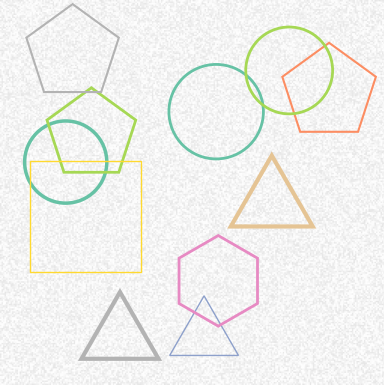[{"shape": "circle", "thickness": 2.5, "radius": 0.53, "center": [0.171, 0.579]}, {"shape": "circle", "thickness": 2, "radius": 0.61, "center": [0.561, 0.71]}, {"shape": "pentagon", "thickness": 1.5, "radius": 0.64, "center": [0.855, 0.761]}, {"shape": "triangle", "thickness": 1, "radius": 0.52, "center": [0.53, 0.128]}, {"shape": "hexagon", "thickness": 2, "radius": 0.59, "center": [0.567, 0.271]}, {"shape": "circle", "thickness": 2, "radius": 0.56, "center": [0.751, 0.817]}, {"shape": "pentagon", "thickness": 2, "radius": 0.61, "center": [0.237, 0.651]}, {"shape": "square", "thickness": 1, "radius": 0.72, "center": [0.223, 0.439]}, {"shape": "triangle", "thickness": 3, "radius": 0.61, "center": [0.706, 0.473]}, {"shape": "triangle", "thickness": 3, "radius": 0.58, "center": [0.312, 0.126]}, {"shape": "pentagon", "thickness": 1.5, "radius": 0.63, "center": [0.189, 0.863]}]